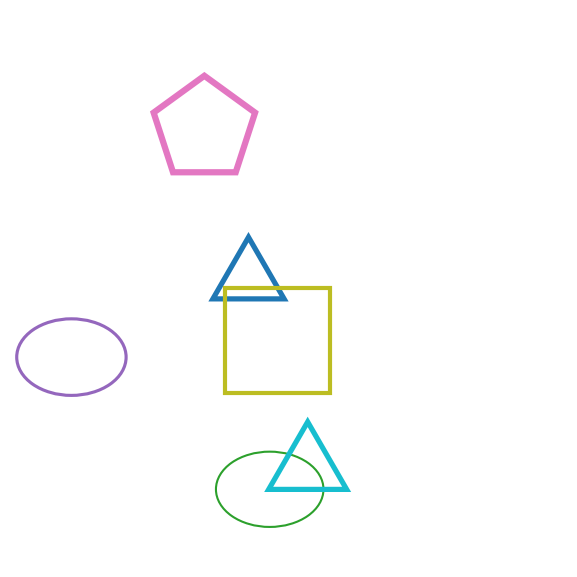[{"shape": "triangle", "thickness": 2.5, "radius": 0.36, "center": [0.43, 0.517]}, {"shape": "oval", "thickness": 1, "radius": 0.47, "center": [0.467, 0.152]}, {"shape": "oval", "thickness": 1.5, "radius": 0.47, "center": [0.124, 0.381]}, {"shape": "pentagon", "thickness": 3, "radius": 0.46, "center": [0.354, 0.776]}, {"shape": "square", "thickness": 2, "radius": 0.45, "center": [0.481, 0.41]}, {"shape": "triangle", "thickness": 2.5, "radius": 0.39, "center": [0.533, 0.191]}]